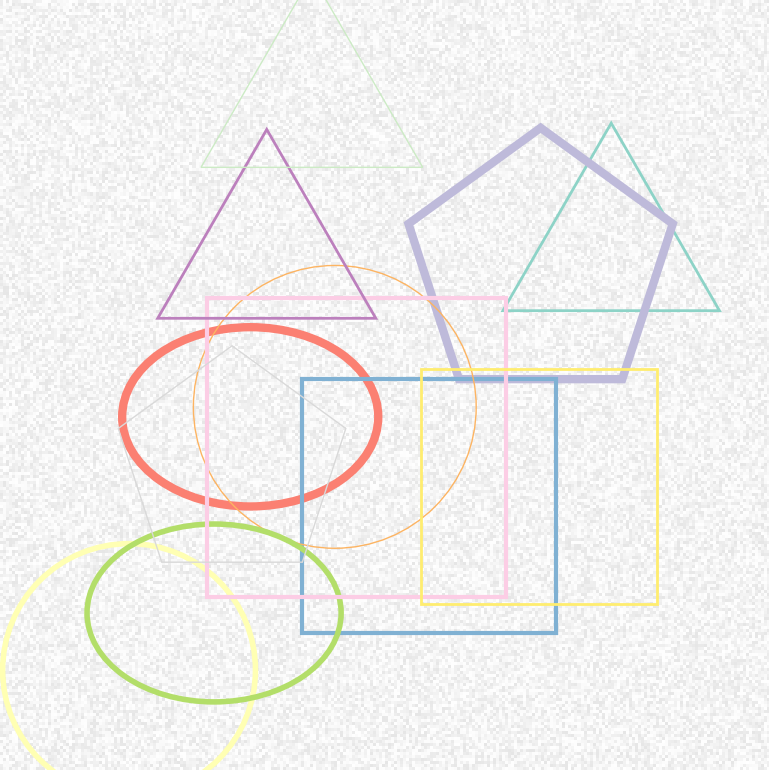[{"shape": "triangle", "thickness": 1, "radius": 0.81, "center": [0.794, 0.678]}, {"shape": "circle", "thickness": 2, "radius": 0.82, "center": [0.168, 0.13]}, {"shape": "pentagon", "thickness": 3, "radius": 0.9, "center": [0.702, 0.654]}, {"shape": "oval", "thickness": 3, "radius": 0.83, "center": [0.325, 0.459]}, {"shape": "square", "thickness": 1.5, "radius": 0.83, "center": [0.557, 0.343]}, {"shape": "circle", "thickness": 0.5, "radius": 0.92, "center": [0.435, 0.472]}, {"shape": "oval", "thickness": 2, "radius": 0.82, "center": [0.278, 0.204]}, {"shape": "square", "thickness": 1.5, "radius": 0.97, "center": [0.463, 0.419]}, {"shape": "pentagon", "thickness": 0.5, "radius": 0.78, "center": [0.301, 0.396]}, {"shape": "triangle", "thickness": 1, "radius": 0.82, "center": [0.346, 0.668]}, {"shape": "triangle", "thickness": 0.5, "radius": 0.83, "center": [0.405, 0.866]}, {"shape": "square", "thickness": 1, "radius": 0.76, "center": [0.7, 0.368]}]